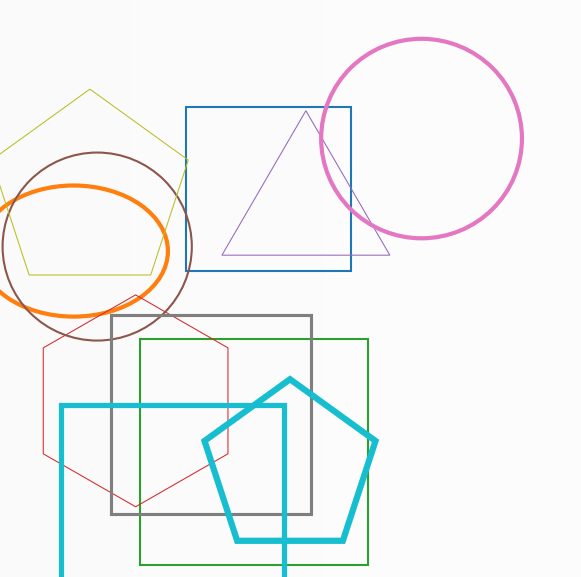[{"shape": "square", "thickness": 1, "radius": 0.71, "center": [0.462, 0.671]}, {"shape": "oval", "thickness": 2, "radius": 0.81, "center": [0.127, 0.564]}, {"shape": "square", "thickness": 1, "radius": 0.98, "center": [0.437, 0.216]}, {"shape": "hexagon", "thickness": 0.5, "radius": 0.92, "center": [0.233, 0.305]}, {"shape": "triangle", "thickness": 0.5, "radius": 0.83, "center": [0.526, 0.641]}, {"shape": "circle", "thickness": 1, "radius": 0.81, "center": [0.167, 0.572]}, {"shape": "circle", "thickness": 2, "radius": 0.86, "center": [0.725, 0.759]}, {"shape": "square", "thickness": 1.5, "radius": 0.86, "center": [0.364, 0.281]}, {"shape": "pentagon", "thickness": 0.5, "radius": 0.89, "center": [0.155, 0.667]}, {"shape": "square", "thickness": 2.5, "radius": 0.96, "center": [0.297, 0.105]}, {"shape": "pentagon", "thickness": 3, "radius": 0.77, "center": [0.499, 0.188]}]